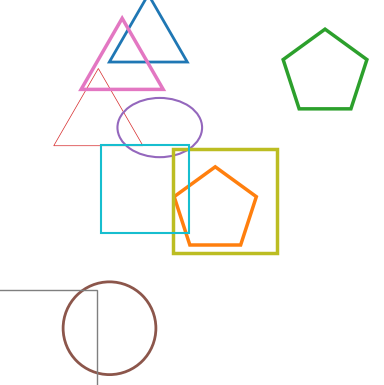[{"shape": "triangle", "thickness": 2, "radius": 0.58, "center": [0.385, 0.897]}, {"shape": "pentagon", "thickness": 2.5, "radius": 0.56, "center": [0.559, 0.454]}, {"shape": "pentagon", "thickness": 2.5, "radius": 0.57, "center": [0.844, 0.81]}, {"shape": "triangle", "thickness": 0.5, "radius": 0.67, "center": [0.255, 0.688]}, {"shape": "oval", "thickness": 1.5, "radius": 0.55, "center": [0.415, 0.669]}, {"shape": "circle", "thickness": 2, "radius": 0.6, "center": [0.284, 0.147]}, {"shape": "triangle", "thickness": 2.5, "radius": 0.62, "center": [0.317, 0.829]}, {"shape": "square", "thickness": 1, "radius": 0.64, "center": [0.123, 0.119]}, {"shape": "square", "thickness": 2.5, "radius": 0.68, "center": [0.584, 0.479]}, {"shape": "square", "thickness": 1.5, "radius": 0.57, "center": [0.377, 0.509]}]